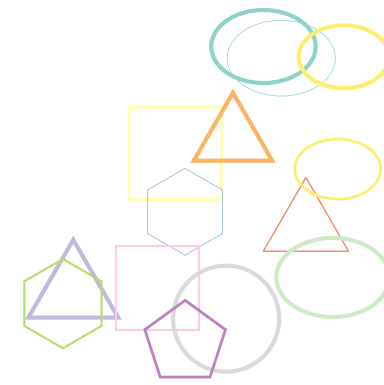[{"shape": "oval", "thickness": 3, "radius": 0.68, "center": [0.684, 0.879]}, {"shape": "oval", "thickness": 0.5, "radius": 0.7, "center": [0.73, 0.849]}, {"shape": "square", "thickness": 2, "radius": 0.6, "center": [0.454, 0.602]}, {"shape": "triangle", "thickness": 3, "radius": 0.67, "center": [0.19, 0.243]}, {"shape": "triangle", "thickness": 1, "radius": 0.64, "center": [0.795, 0.411]}, {"shape": "hexagon", "thickness": 0.5, "radius": 0.56, "center": [0.481, 0.45]}, {"shape": "triangle", "thickness": 3, "radius": 0.59, "center": [0.605, 0.642]}, {"shape": "hexagon", "thickness": 1.5, "radius": 0.58, "center": [0.163, 0.211]}, {"shape": "square", "thickness": 1.5, "radius": 0.54, "center": [0.409, 0.253]}, {"shape": "circle", "thickness": 3, "radius": 0.69, "center": [0.587, 0.172]}, {"shape": "pentagon", "thickness": 2, "radius": 0.55, "center": [0.481, 0.11]}, {"shape": "oval", "thickness": 3, "radius": 0.73, "center": [0.864, 0.279]}, {"shape": "oval", "thickness": 2, "radius": 0.56, "center": [0.877, 0.561]}, {"shape": "oval", "thickness": 3, "radius": 0.58, "center": [0.893, 0.852]}]